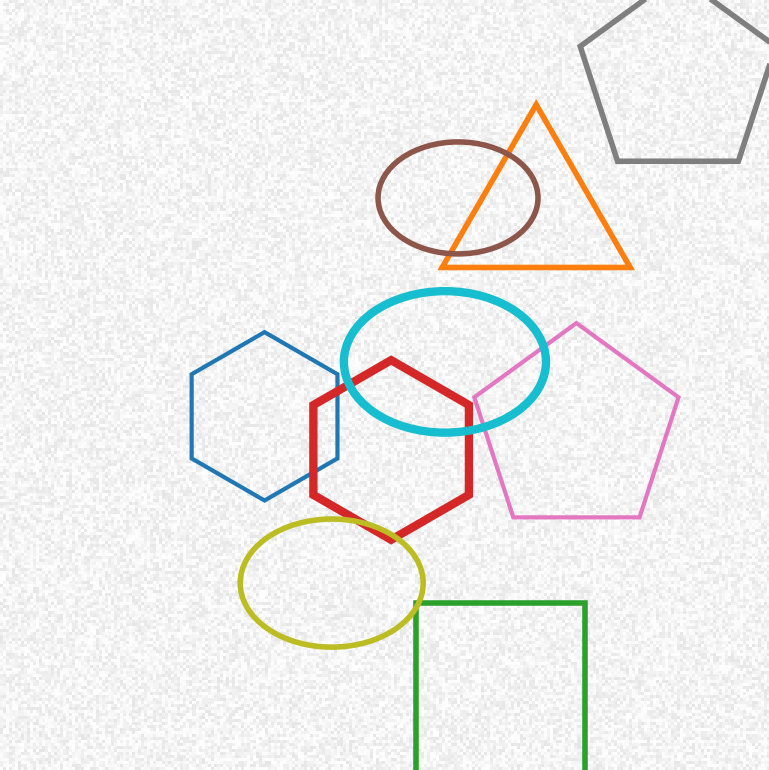[{"shape": "hexagon", "thickness": 1.5, "radius": 0.55, "center": [0.344, 0.459]}, {"shape": "triangle", "thickness": 2, "radius": 0.7, "center": [0.696, 0.723]}, {"shape": "square", "thickness": 2, "radius": 0.55, "center": [0.65, 0.107]}, {"shape": "hexagon", "thickness": 3, "radius": 0.58, "center": [0.508, 0.416]}, {"shape": "oval", "thickness": 2, "radius": 0.52, "center": [0.595, 0.743]}, {"shape": "pentagon", "thickness": 1.5, "radius": 0.7, "center": [0.749, 0.441]}, {"shape": "pentagon", "thickness": 2, "radius": 0.67, "center": [0.88, 0.899]}, {"shape": "oval", "thickness": 2, "radius": 0.59, "center": [0.431, 0.243]}, {"shape": "oval", "thickness": 3, "radius": 0.66, "center": [0.578, 0.53]}]